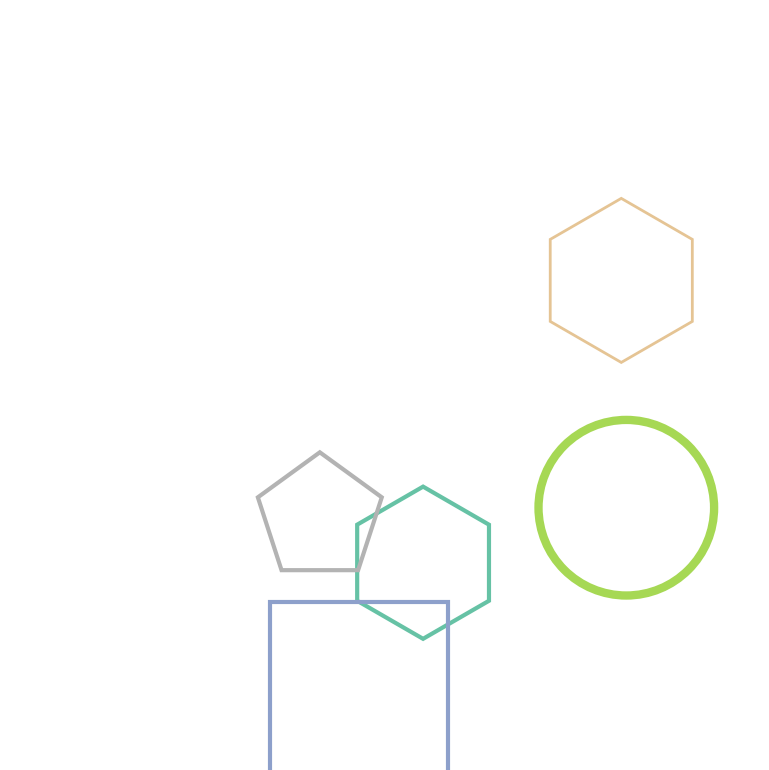[{"shape": "hexagon", "thickness": 1.5, "radius": 0.49, "center": [0.549, 0.269]}, {"shape": "square", "thickness": 1.5, "radius": 0.58, "center": [0.466, 0.103]}, {"shape": "circle", "thickness": 3, "radius": 0.57, "center": [0.813, 0.341]}, {"shape": "hexagon", "thickness": 1, "radius": 0.53, "center": [0.807, 0.636]}, {"shape": "pentagon", "thickness": 1.5, "radius": 0.42, "center": [0.415, 0.328]}]